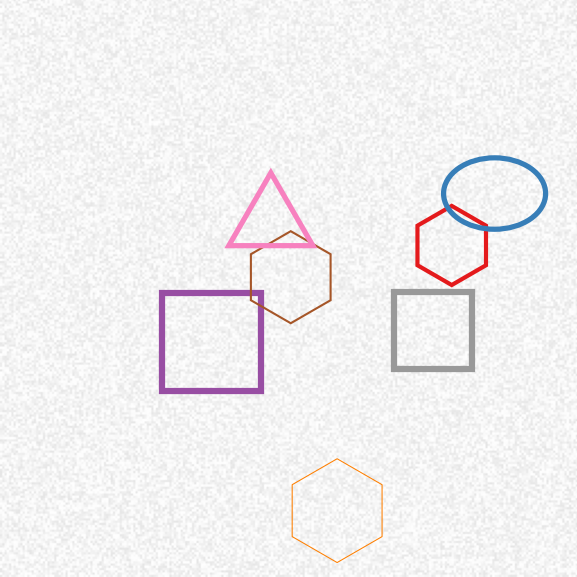[{"shape": "hexagon", "thickness": 2, "radius": 0.34, "center": [0.782, 0.574]}, {"shape": "oval", "thickness": 2.5, "radius": 0.44, "center": [0.856, 0.664]}, {"shape": "square", "thickness": 3, "radius": 0.42, "center": [0.366, 0.407]}, {"shape": "hexagon", "thickness": 0.5, "radius": 0.45, "center": [0.584, 0.115]}, {"shape": "hexagon", "thickness": 1, "radius": 0.4, "center": [0.503, 0.519]}, {"shape": "triangle", "thickness": 2.5, "radius": 0.42, "center": [0.469, 0.616]}, {"shape": "square", "thickness": 3, "radius": 0.34, "center": [0.75, 0.427]}]